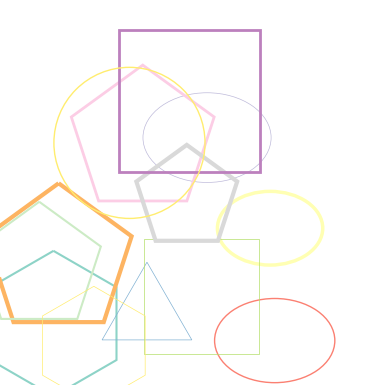[{"shape": "hexagon", "thickness": 1.5, "radius": 0.95, "center": [0.139, 0.159]}, {"shape": "oval", "thickness": 2.5, "radius": 0.68, "center": [0.702, 0.407]}, {"shape": "oval", "thickness": 0.5, "radius": 0.83, "center": [0.538, 0.643]}, {"shape": "oval", "thickness": 1, "radius": 0.78, "center": [0.714, 0.115]}, {"shape": "triangle", "thickness": 0.5, "radius": 0.67, "center": [0.382, 0.184]}, {"shape": "pentagon", "thickness": 3, "radius": 1.0, "center": [0.152, 0.325]}, {"shape": "square", "thickness": 0.5, "radius": 0.75, "center": [0.524, 0.229]}, {"shape": "pentagon", "thickness": 2, "radius": 0.98, "center": [0.371, 0.636]}, {"shape": "pentagon", "thickness": 3, "radius": 0.69, "center": [0.485, 0.486]}, {"shape": "square", "thickness": 2, "radius": 0.92, "center": [0.492, 0.738]}, {"shape": "pentagon", "thickness": 1.5, "radius": 0.84, "center": [0.102, 0.308]}, {"shape": "circle", "thickness": 1, "radius": 0.98, "center": [0.336, 0.629]}, {"shape": "hexagon", "thickness": 0.5, "radius": 0.77, "center": [0.244, 0.102]}]